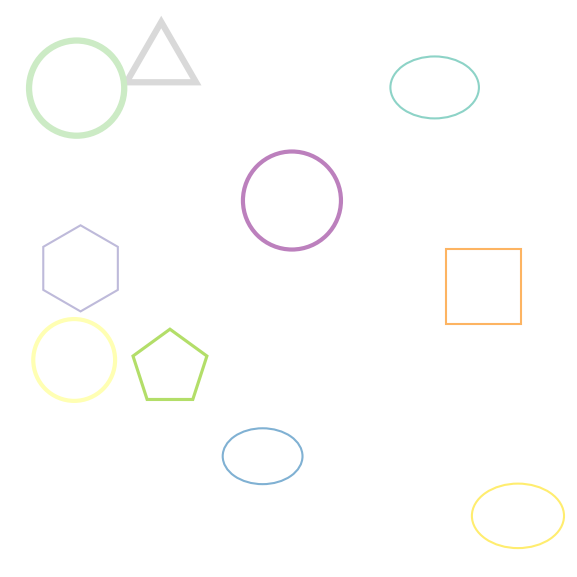[{"shape": "oval", "thickness": 1, "radius": 0.38, "center": [0.753, 0.848]}, {"shape": "circle", "thickness": 2, "radius": 0.35, "center": [0.128, 0.376]}, {"shape": "hexagon", "thickness": 1, "radius": 0.37, "center": [0.139, 0.534]}, {"shape": "oval", "thickness": 1, "radius": 0.35, "center": [0.455, 0.209]}, {"shape": "square", "thickness": 1, "radius": 0.33, "center": [0.838, 0.503]}, {"shape": "pentagon", "thickness": 1.5, "radius": 0.34, "center": [0.294, 0.362]}, {"shape": "triangle", "thickness": 3, "radius": 0.35, "center": [0.279, 0.891]}, {"shape": "circle", "thickness": 2, "radius": 0.42, "center": [0.506, 0.652]}, {"shape": "circle", "thickness": 3, "radius": 0.41, "center": [0.133, 0.847]}, {"shape": "oval", "thickness": 1, "radius": 0.4, "center": [0.897, 0.106]}]